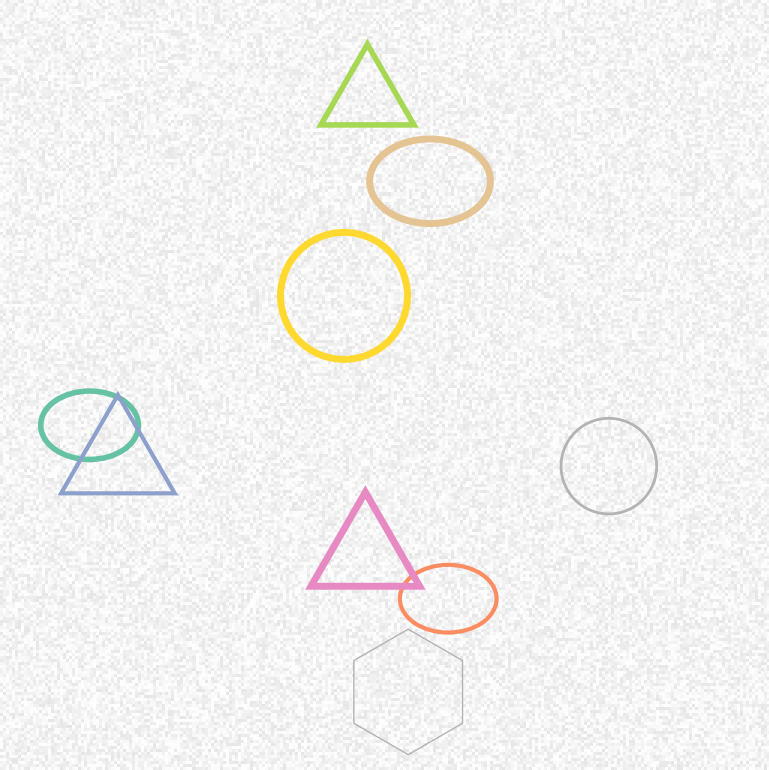[{"shape": "oval", "thickness": 2, "radius": 0.32, "center": [0.116, 0.448]}, {"shape": "oval", "thickness": 1.5, "radius": 0.31, "center": [0.582, 0.222]}, {"shape": "triangle", "thickness": 1.5, "radius": 0.43, "center": [0.153, 0.402]}, {"shape": "triangle", "thickness": 2.5, "radius": 0.41, "center": [0.474, 0.279]}, {"shape": "triangle", "thickness": 2, "radius": 0.35, "center": [0.477, 0.873]}, {"shape": "circle", "thickness": 2.5, "radius": 0.41, "center": [0.447, 0.616]}, {"shape": "oval", "thickness": 2.5, "radius": 0.39, "center": [0.558, 0.765]}, {"shape": "hexagon", "thickness": 0.5, "radius": 0.41, "center": [0.53, 0.101]}, {"shape": "circle", "thickness": 1, "radius": 0.31, "center": [0.791, 0.395]}]